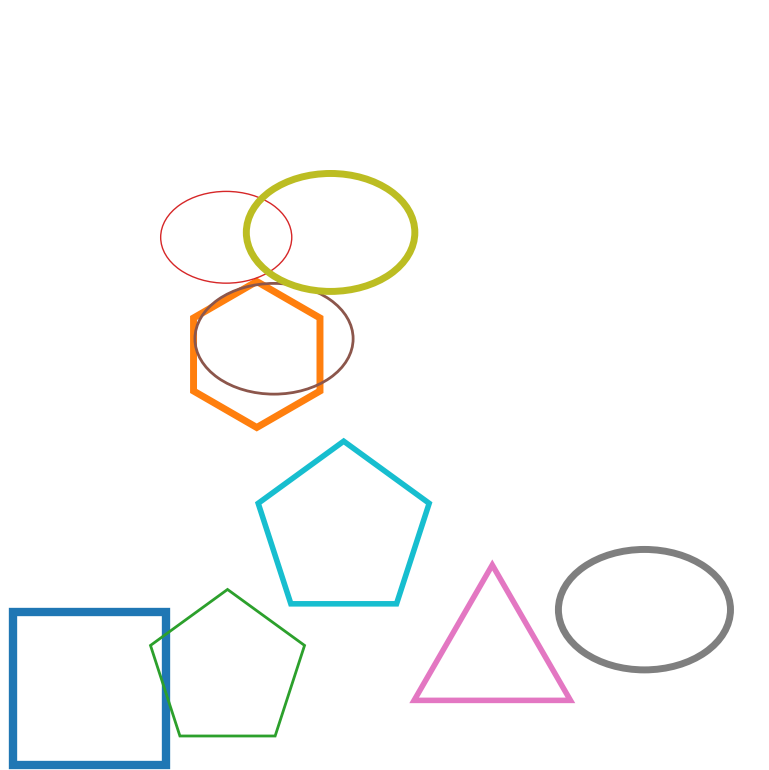[{"shape": "square", "thickness": 3, "radius": 0.5, "center": [0.116, 0.106]}, {"shape": "hexagon", "thickness": 2.5, "radius": 0.47, "center": [0.333, 0.54]}, {"shape": "pentagon", "thickness": 1, "radius": 0.53, "center": [0.295, 0.129]}, {"shape": "oval", "thickness": 0.5, "radius": 0.43, "center": [0.294, 0.692]}, {"shape": "oval", "thickness": 1, "radius": 0.51, "center": [0.356, 0.56]}, {"shape": "triangle", "thickness": 2, "radius": 0.59, "center": [0.639, 0.149]}, {"shape": "oval", "thickness": 2.5, "radius": 0.56, "center": [0.837, 0.208]}, {"shape": "oval", "thickness": 2.5, "radius": 0.55, "center": [0.429, 0.698]}, {"shape": "pentagon", "thickness": 2, "radius": 0.58, "center": [0.446, 0.31]}]